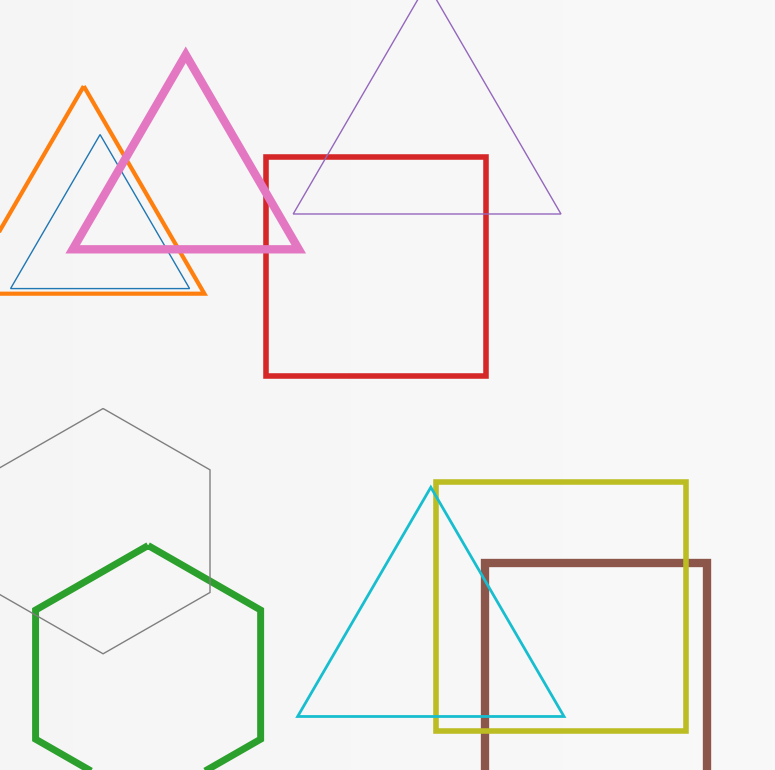[{"shape": "triangle", "thickness": 0.5, "radius": 0.67, "center": [0.129, 0.692]}, {"shape": "triangle", "thickness": 1.5, "radius": 0.9, "center": [0.108, 0.708]}, {"shape": "hexagon", "thickness": 2.5, "radius": 0.84, "center": [0.191, 0.124]}, {"shape": "square", "thickness": 2, "radius": 0.71, "center": [0.485, 0.654]}, {"shape": "triangle", "thickness": 0.5, "radius": 1.0, "center": [0.551, 0.822]}, {"shape": "square", "thickness": 3, "radius": 0.72, "center": [0.769, 0.126]}, {"shape": "triangle", "thickness": 3, "radius": 0.84, "center": [0.24, 0.76]}, {"shape": "hexagon", "thickness": 0.5, "radius": 0.8, "center": [0.133, 0.31]}, {"shape": "square", "thickness": 2, "radius": 0.81, "center": [0.724, 0.212]}, {"shape": "triangle", "thickness": 1, "radius": 0.99, "center": [0.556, 0.169]}]